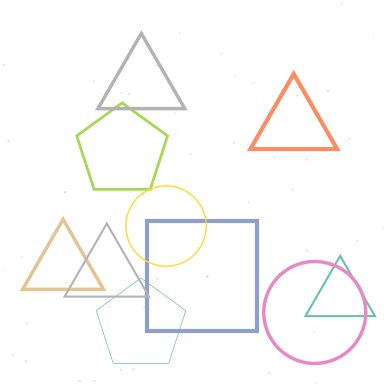[{"shape": "triangle", "thickness": 1.5, "radius": 0.52, "center": [0.884, 0.231]}, {"shape": "pentagon", "thickness": 0.5, "radius": 0.61, "center": [0.366, 0.155]}, {"shape": "triangle", "thickness": 3, "radius": 0.65, "center": [0.763, 0.678]}, {"shape": "square", "thickness": 3, "radius": 0.71, "center": [0.524, 0.283]}, {"shape": "circle", "thickness": 2.5, "radius": 0.66, "center": [0.818, 0.188]}, {"shape": "pentagon", "thickness": 2, "radius": 0.62, "center": [0.317, 0.609]}, {"shape": "circle", "thickness": 1, "radius": 0.52, "center": [0.431, 0.413]}, {"shape": "triangle", "thickness": 2.5, "radius": 0.61, "center": [0.164, 0.309]}, {"shape": "triangle", "thickness": 1.5, "radius": 0.63, "center": [0.277, 0.293]}, {"shape": "triangle", "thickness": 2.5, "radius": 0.65, "center": [0.367, 0.783]}]